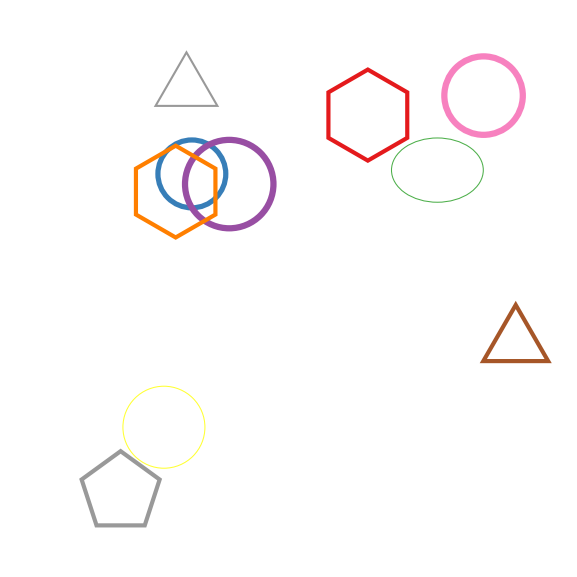[{"shape": "hexagon", "thickness": 2, "radius": 0.39, "center": [0.637, 0.8]}, {"shape": "circle", "thickness": 2.5, "radius": 0.29, "center": [0.332, 0.698]}, {"shape": "oval", "thickness": 0.5, "radius": 0.4, "center": [0.757, 0.705]}, {"shape": "circle", "thickness": 3, "radius": 0.38, "center": [0.397, 0.68]}, {"shape": "hexagon", "thickness": 2, "radius": 0.4, "center": [0.304, 0.667]}, {"shape": "circle", "thickness": 0.5, "radius": 0.36, "center": [0.284, 0.259]}, {"shape": "triangle", "thickness": 2, "radius": 0.32, "center": [0.893, 0.406]}, {"shape": "circle", "thickness": 3, "radius": 0.34, "center": [0.837, 0.834]}, {"shape": "pentagon", "thickness": 2, "radius": 0.36, "center": [0.209, 0.147]}, {"shape": "triangle", "thickness": 1, "radius": 0.31, "center": [0.323, 0.847]}]